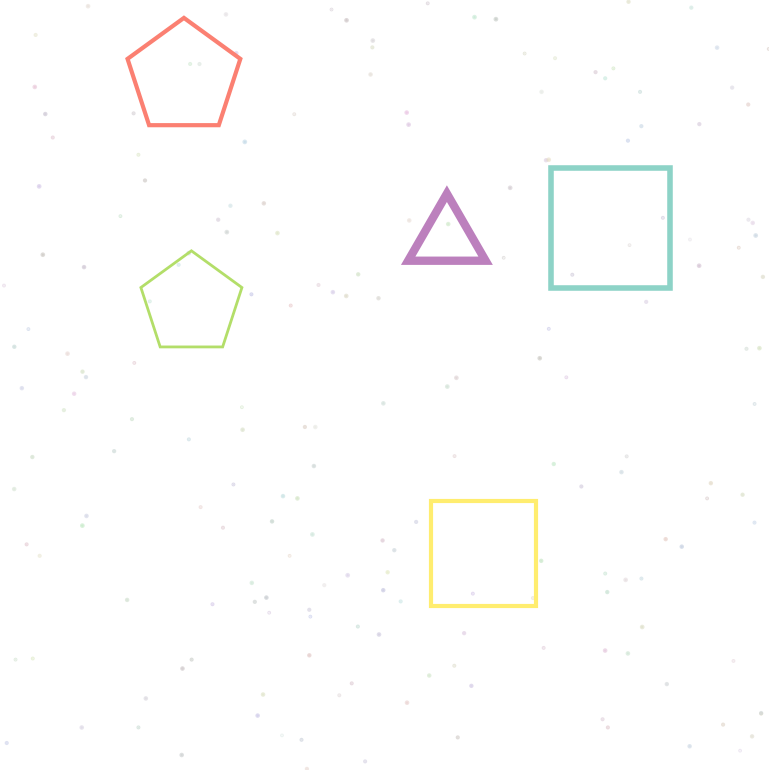[{"shape": "square", "thickness": 2, "radius": 0.39, "center": [0.793, 0.704]}, {"shape": "pentagon", "thickness": 1.5, "radius": 0.39, "center": [0.239, 0.9]}, {"shape": "pentagon", "thickness": 1, "radius": 0.34, "center": [0.249, 0.605]}, {"shape": "triangle", "thickness": 3, "radius": 0.29, "center": [0.58, 0.69]}, {"shape": "square", "thickness": 1.5, "radius": 0.34, "center": [0.628, 0.281]}]